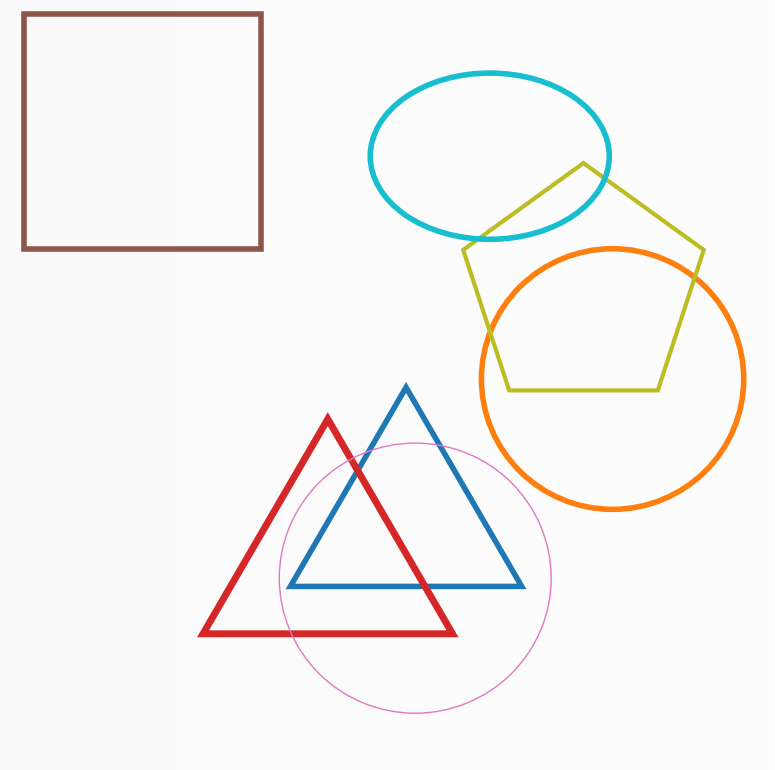[{"shape": "triangle", "thickness": 2, "radius": 0.86, "center": [0.524, 0.325]}, {"shape": "circle", "thickness": 2, "radius": 0.85, "center": [0.79, 0.508]}, {"shape": "triangle", "thickness": 2.5, "radius": 0.93, "center": [0.423, 0.27]}, {"shape": "square", "thickness": 2, "radius": 0.76, "center": [0.184, 0.829]}, {"shape": "circle", "thickness": 0.5, "radius": 0.88, "center": [0.536, 0.249]}, {"shape": "pentagon", "thickness": 1.5, "radius": 0.82, "center": [0.753, 0.625]}, {"shape": "oval", "thickness": 2, "radius": 0.77, "center": [0.632, 0.797]}]